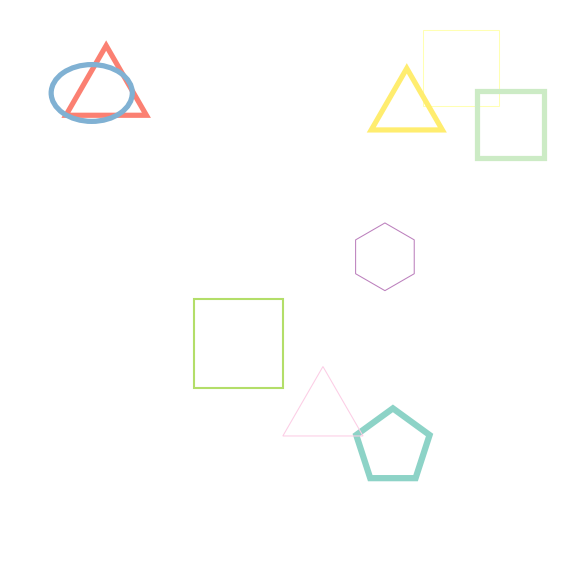[{"shape": "pentagon", "thickness": 3, "radius": 0.33, "center": [0.68, 0.225]}, {"shape": "square", "thickness": 0.5, "radius": 0.33, "center": [0.798, 0.881]}, {"shape": "triangle", "thickness": 2.5, "radius": 0.4, "center": [0.184, 0.84]}, {"shape": "oval", "thickness": 2.5, "radius": 0.35, "center": [0.159, 0.838]}, {"shape": "square", "thickness": 1, "radius": 0.39, "center": [0.413, 0.405]}, {"shape": "triangle", "thickness": 0.5, "radius": 0.4, "center": [0.559, 0.284]}, {"shape": "hexagon", "thickness": 0.5, "radius": 0.29, "center": [0.667, 0.554]}, {"shape": "square", "thickness": 2.5, "radius": 0.29, "center": [0.884, 0.784]}, {"shape": "triangle", "thickness": 2.5, "radius": 0.36, "center": [0.704, 0.81]}]